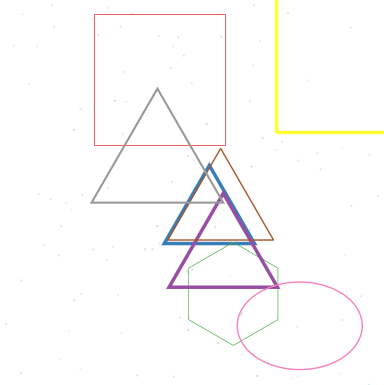[{"shape": "square", "thickness": 0.5, "radius": 0.85, "center": [0.415, 0.793]}, {"shape": "triangle", "thickness": 2.5, "radius": 0.68, "center": [0.544, 0.435]}, {"shape": "hexagon", "thickness": 0.5, "radius": 0.67, "center": [0.606, 0.237]}, {"shape": "triangle", "thickness": 2.5, "radius": 0.81, "center": [0.58, 0.335]}, {"shape": "square", "thickness": 2.5, "radius": 0.89, "center": [0.894, 0.836]}, {"shape": "triangle", "thickness": 1, "radius": 0.79, "center": [0.573, 0.456]}, {"shape": "oval", "thickness": 1, "radius": 0.81, "center": [0.779, 0.154]}, {"shape": "triangle", "thickness": 1.5, "radius": 0.99, "center": [0.409, 0.572]}]